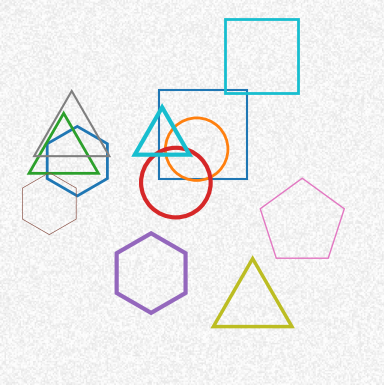[{"shape": "square", "thickness": 1.5, "radius": 0.57, "center": [0.527, 0.65]}, {"shape": "hexagon", "thickness": 2, "radius": 0.45, "center": [0.201, 0.581]}, {"shape": "circle", "thickness": 2, "radius": 0.41, "center": [0.511, 0.613]}, {"shape": "triangle", "thickness": 2, "radius": 0.52, "center": [0.165, 0.602]}, {"shape": "circle", "thickness": 3, "radius": 0.45, "center": [0.457, 0.526]}, {"shape": "hexagon", "thickness": 3, "radius": 0.52, "center": [0.393, 0.291]}, {"shape": "hexagon", "thickness": 0.5, "radius": 0.4, "center": [0.128, 0.471]}, {"shape": "pentagon", "thickness": 1, "radius": 0.57, "center": [0.785, 0.422]}, {"shape": "triangle", "thickness": 1.5, "radius": 0.56, "center": [0.186, 0.651]}, {"shape": "triangle", "thickness": 2.5, "radius": 0.59, "center": [0.656, 0.211]}, {"shape": "square", "thickness": 2, "radius": 0.48, "center": [0.679, 0.854]}, {"shape": "triangle", "thickness": 3, "radius": 0.41, "center": [0.421, 0.639]}]